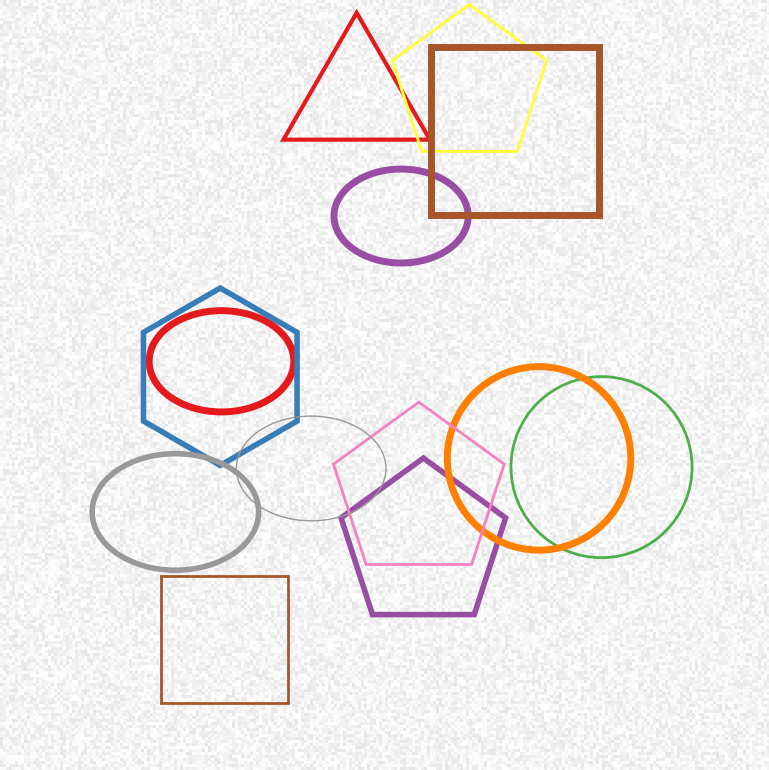[{"shape": "oval", "thickness": 2.5, "radius": 0.47, "center": [0.288, 0.531]}, {"shape": "triangle", "thickness": 1.5, "radius": 0.55, "center": [0.463, 0.874]}, {"shape": "hexagon", "thickness": 2, "radius": 0.58, "center": [0.286, 0.511]}, {"shape": "circle", "thickness": 1, "radius": 0.59, "center": [0.781, 0.393]}, {"shape": "oval", "thickness": 2.5, "radius": 0.44, "center": [0.521, 0.719]}, {"shape": "pentagon", "thickness": 2, "radius": 0.56, "center": [0.55, 0.293]}, {"shape": "circle", "thickness": 2.5, "radius": 0.6, "center": [0.7, 0.405]}, {"shape": "pentagon", "thickness": 1, "radius": 0.53, "center": [0.61, 0.889]}, {"shape": "square", "thickness": 1, "radius": 0.41, "center": [0.292, 0.17]}, {"shape": "square", "thickness": 2.5, "radius": 0.55, "center": [0.669, 0.83]}, {"shape": "pentagon", "thickness": 1, "radius": 0.58, "center": [0.544, 0.361]}, {"shape": "oval", "thickness": 2, "radius": 0.54, "center": [0.228, 0.335]}, {"shape": "oval", "thickness": 0.5, "radius": 0.49, "center": [0.404, 0.392]}]